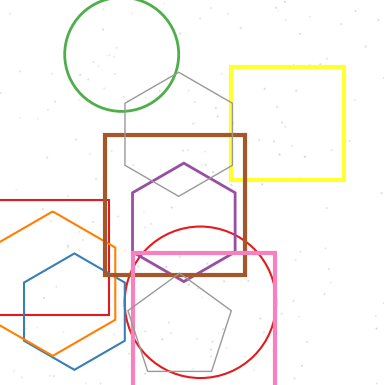[{"shape": "circle", "thickness": 1.5, "radius": 0.98, "center": [0.521, 0.215]}, {"shape": "square", "thickness": 1.5, "radius": 0.74, "center": [0.135, 0.331]}, {"shape": "hexagon", "thickness": 1.5, "radius": 0.76, "center": [0.193, 0.191]}, {"shape": "circle", "thickness": 2, "radius": 0.74, "center": [0.316, 0.859]}, {"shape": "hexagon", "thickness": 2, "radius": 0.77, "center": [0.477, 0.422]}, {"shape": "hexagon", "thickness": 1.5, "radius": 0.94, "center": [0.137, 0.263]}, {"shape": "square", "thickness": 3, "radius": 0.74, "center": [0.747, 0.68]}, {"shape": "square", "thickness": 3, "radius": 0.91, "center": [0.454, 0.467]}, {"shape": "square", "thickness": 3, "radius": 0.92, "center": [0.529, 0.158]}, {"shape": "pentagon", "thickness": 1, "radius": 0.71, "center": [0.467, 0.149]}, {"shape": "hexagon", "thickness": 1, "radius": 0.81, "center": [0.464, 0.651]}]